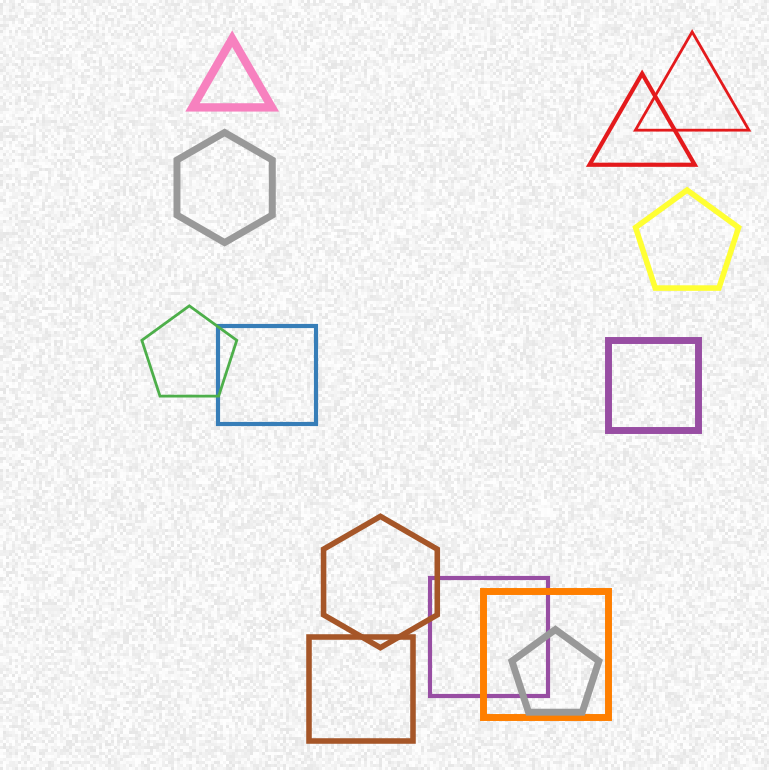[{"shape": "triangle", "thickness": 1, "radius": 0.43, "center": [0.899, 0.873]}, {"shape": "triangle", "thickness": 1.5, "radius": 0.39, "center": [0.834, 0.825]}, {"shape": "square", "thickness": 1.5, "radius": 0.32, "center": [0.347, 0.513]}, {"shape": "pentagon", "thickness": 1, "radius": 0.32, "center": [0.246, 0.538]}, {"shape": "square", "thickness": 1.5, "radius": 0.38, "center": [0.635, 0.173]}, {"shape": "square", "thickness": 2.5, "radius": 0.29, "center": [0.848, 0.5]}, {"shape": "square", "thickness": 2.5, "radius": 0.41, "center": [0.708, 0.15]}, {"shape": "pentagon", "thickness": 2, "radius": 0.35, "center": [0.892, 0.683]}, {"shape": "hexagon", "thickness": 2, "radius": 0.43, "center": [0.494, 0.244]}, {"shape": "square", "thickness": 2, "radius": 0.34, "center": [0.468, 0.106]}, {"shape": "triangle", "thickness": 3, "radius": 0.3, "center": [0.302, 0.89]}, {"shape": "hexagon", "thickness": 2.5, "radius": 0.36, "center": [0.292, 0.756]}, {"shape": "pentagon", "thickness": 2.5, "radius": 0.3, "center": [0.721, 0.123]}]